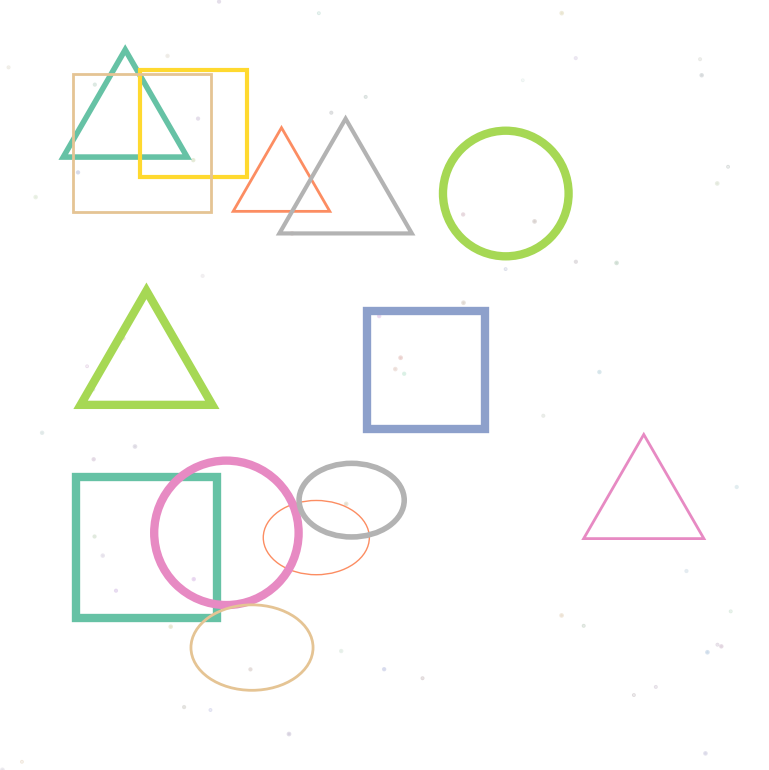[{"shape": "square", "thickness": 3, "radius": 0.46, "center": [0.19, 0.289]}, {"shape": "triangle", "thickness": 2, "radius": 0.46, "center": [0.163, 0.842]}, {"shape": "oval", "thickness": 0.5, "radius": 0.34, "center": [0.411, 0.302]}, {"shape": "triangle", "thickness": 1, "radius": 0.36, "center": [0.366, 0.762]}, {"shape": "square", "thickness": 3, "radius": 0.38, "center": [0.553, 0.52]}, {"shape": "triangle", "thickness": 1, "radius": 0.45, "center": [0.836, 0.346]}, {"shape": "circle", "thickness": 3, "radius": 0.47, "center": [0.294, 0.308]}, {"shape": "triangle", "thickness": 3, "radius": 0.49, "center": [0.19, 0.524]}, {"shape": "circle", "thickness": 3, "radius": 0.41, "center": [0.657, 0.749]}, {"shape": "square", "thickness": 1.5, "radius": 0.35, "center": [0.251, 0.84]}, {"shape": "oval", "thickness": 1, "radius": 0.4, "center": [0.327, 0.159]}, {"shape": "square", "thickness": 1, "radius": 0.45, "center": [0.184, 0.814]}, {"shape": "triangle", "thickness": 1.5, "radius": 0.5, "center": [0.449, 0.747]}, {"shape": "oval", "thickness": 2, "radius": 0.34, "center": [0.457, 0.35]}]